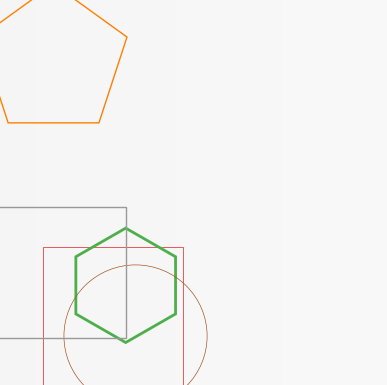[{"shape": "square", "thickness": 0.5, "radius": 0.91, "center": [0.291, 0.177]}, {"shape": "hexagon", "thickness": 2, "radius": 0.74, "center": [0.324, 0.259]}, {"shape": "pentagon", "thickness": 1, "radius": 1.0, "center": [0.138, 0.842]}, {"shape": "circle", "thickness": 0.5, "radius": 0.92, "center": [0.35, 0.127]}, {"shape": "square", "thickness": 1, "radius": 0.85, "center": [0.155, 0.292]}]